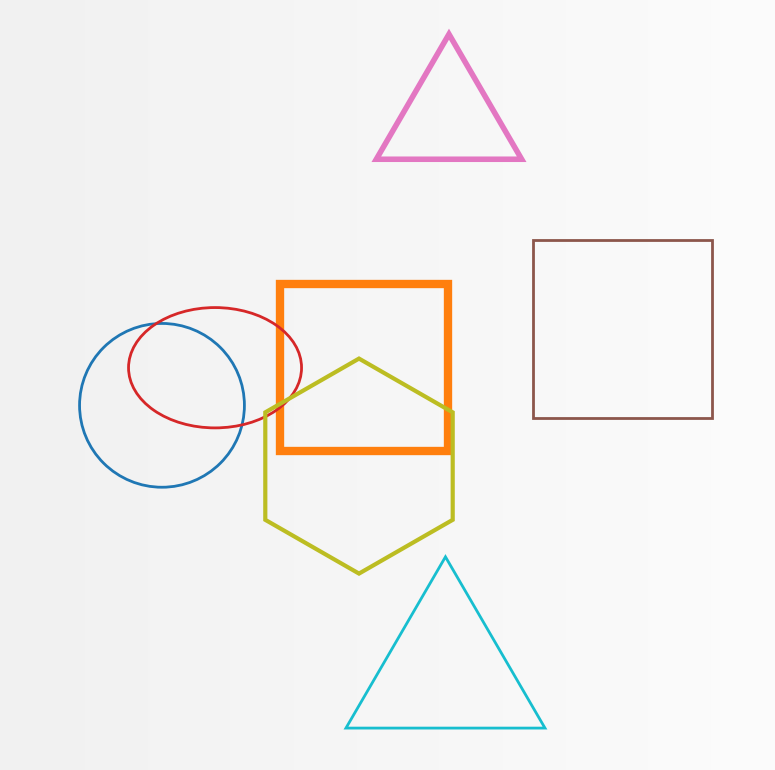[{"shape": "circle", "thickness": 1, "radius": 0.53, "center": [0.209, 0.474]}, {"shape": "square", "thickness": 3, "radius": 0.54, "center": [0.47, 0.523]}, {"shape": "oval", "thickness": 1, "radius": 0.56, "center": [0.277, 0.522]}, {"shape": "square", "thickness": 1, "radius": 0.58, "center": [0.804, 0.572]}, {"shape": "triangle", "thickness": 2, "radius": 0.54, "center": [0.579, 0.847]}, {"shape": "hexagon", "thickness": 1.5, "radius": 0.7, "center": [0.463, 0.395]}, {"shape": "triangle", "thickness": 1, "radius": 0.74, "center": [0.575, 0.129]}]